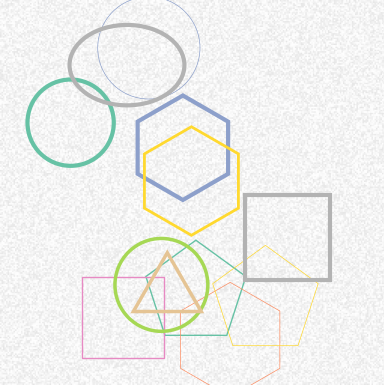[{"shape": "pentagon", "thickness": 1, "radius": 0.68, "center": [0.509, 0.24]}, {"shape": "circle", "thickness": 3, "radius": 0.56, "center": [0.183, 0.681]}, {"shape": "hexagon", "thickness": 0.5, "radius": 0.74, "center": [0.598, 0.118]}, {"shape": "hexagon", "thickness": 3, "radius": 0.68, "center": [0.475, 0.616]}, {"shape": "circle", "thickness": 0.5, "radius": 0.66, "center": [0.387, 0.876]}, {"shape": "square", "thickness": 1, "radius": 0.53, "center": [0.319, 0.175]}, {"shape": "circle", "thickness": 2.5, "radius": 0.6, "center": [0.419, 0.26]}, {"shape": "pentagon", "thickness": 0.5, "radius": 0.72, "center": [0.689, 0.219]}, {"shape": "hexagon", "thickness": 2, "radius": 0.7, "center": [0.497, 0.53]}, {"shape": "triangle", "thickness": 2.5, "radius": 0.51, "center": [0.435, 0.242]}, {"shape": "square", "thickness": 3, "radius": 0.55, "center": [0.747, 0.384]}, {"shape": "oval", "thickness": 3, "radius": 0.75, "center": [0.33, 0.831]}]